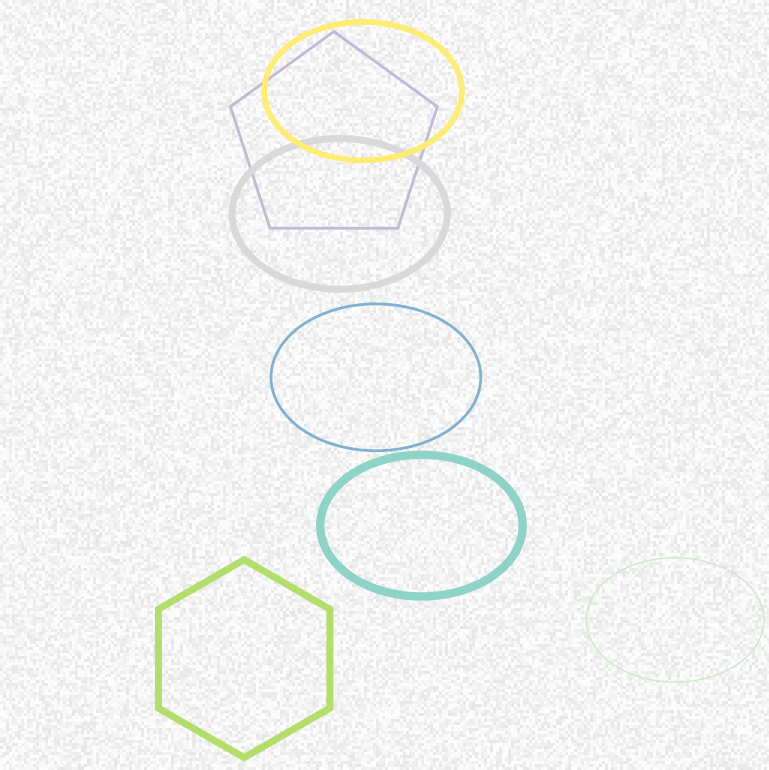[{"shape": "oval", "thickness": 3, "radius": 0.66, "center": [0.547, 0.317]}, {"shape": "pentagon", "thickness": 1, "radius": 0.71, "center": [0.434, 0.818]}, {"shape": "oval", "thickness": 1, "radius": 0.68, "center": [0.488, 0.51]}, {"shape": "hexagon", "thickness": 2.5, "radius": 0.64, "center": [0.317, 0.145]}, {"shape": "oval", "thickness": 2.5, "radius": 0.7, "center": [0.441, 0.722]}, {"shape": "oval", "thickness": 0.5, "radius": 0.58, "center": [0.877, 0.195]}, {"shape": "oval", "thickness": 2, "radius": 0.64, "center": [0.472, 0.882]}]